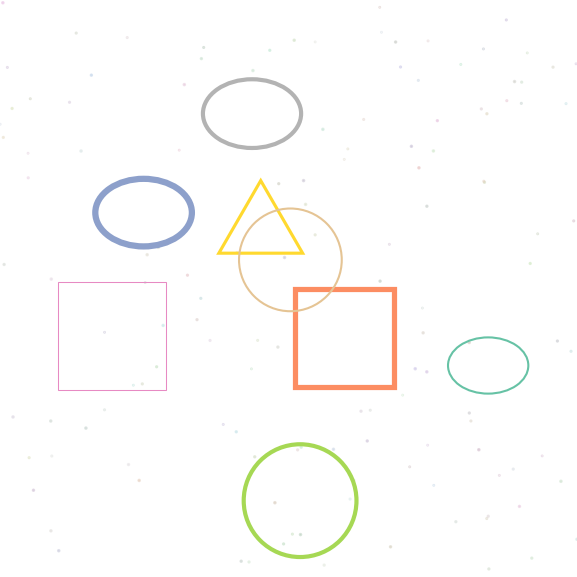[{"shape": "oval", "thickness": 1, "radius": 0.35, "center": [0.845, 0.366]}, {"shape": "square", "thickness": 2.5, "radius": 0.43, "center": [0.596, 0.414]}, {"shape": "oval", "thickness": 3, "radius": 0.42, "center": [0.249, 0.631]}, {"shape": "square", "thickness": 0.5, "radius": 0.47, "center": [0.194, 0.418]}, {"shape": "circle", "thickness": 2, "radius": 0.49, "center": [0.52, 0.132]}, {"shape": "triangle", "thickness": 1.5, "radius": 0.42, "center": [0.451, 0.603]}, {"shape": "circle", "thickness": 1, "radius": 0.44, "center": [0.503, 0.549]}, {"shape": "oval", "thickness": 2, "radius": 0.43, "center": [0.436, 0.802]}]